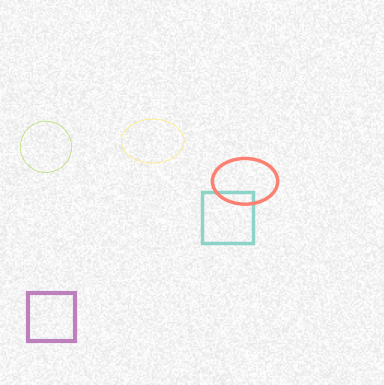[{"shape": "square", "thickness": 2.5, "radius": 0.33, "center": [0.59, 0.434]}, {"shape": "oval", "thickness": 2.5, "radius": 0.42, "center": [0.636, 0.529]}, {"shape": "circle", "thickness": 0.5, "radius": 0.33, "center": [0.119, 0.619]}, {"shape": "square", "thickness": 3, "radius": 0.31, "center": [0.134, 0.177]}, {"shape": "oval", "thickness": 0.5, "radius": 0.41, "center": [0.397, 0.634]}]